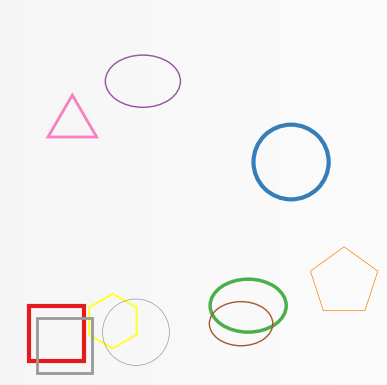[{"shape": "square", "thickness": 3, "radius": 0.36, "center": [0.146, 0.134]}, {"shape": "circle", "thickness": 3, "radius": 0.48, "center": [0.751, 0.579]}, {"shape": "oval", "thickness": 2.5, "radius": 0.49, "center": [0.64, 0.206]}, {"shape": "oval", "thickness": 1, "radius": 0.48, "center": [0.369, 0.789]}, {"shape": "pentagon", "thickness": 0.5, "radius": 0.46, "center": [0.888, 0.268]}, {"shape": "hexagon", "thickness": 1.5, "radius": 0.35, "center": [0.291, 0.166]}, {"shape": "oval", "thickness": 1, "radius": 0.41, "center": [0.622, 0.159]}, {"shape": "triangle", "thickness": 2, "radius": 0.36, "center": [0.187, 0.68]}, {"shape": "circle", "thickness": 0.5, "radius": 0.43, "center": [0.351, 0.137]}, {"shape": "square", "thickness": 2, "radius": 0.36, "center": [0.166, 0.103]}]